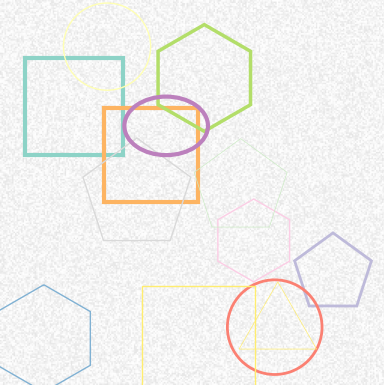[{"shape": "square", "thickness": 3, "radius": 0.63, "center": [0.192, 0.724]}, {"shape": "circle", "thickness": 1, "radius": 0.57, "center": [0.278, 0.879]}, {"shape": "pentagon", "thickness": 2, "radius": 0.52, "center": [0.865, 0.29]}, {"shape": "circle", "thickness": 2, "radius": 0.61, "center": [0.714, 0.15]}, {"shape": "hexagon", "thickness": 1, "radius": 0.7, "center": [0.114, 0.121]}, {"shape": "square", "thickness": 3, "radius": 0.61, "center": [0.391, 0.597]}, {"shape": "hexagon", "thickness": 2.5, "radius": 0.69, "center": [0.531, 0.797]}, {"shape": "hexagon", "thickness": 1, "radius": 0.54, "center": [0.659, 0.375]}, {"shape": "pentagon", "thickness": 1, "radius": 0.74, "center": [0.356, 0.494]}, {"shape": "oval", "thickness": 3, "radius": 0.54, "center": [0.432, 0.673]}, {"shape": "pentagon", "thickness": 0.5, "radius": 0.63, "center": [0.625, 0.513]}, {"shape": "triangle", "thickness": 0.5, "radius": 0.58, "center": [0.722, 0.151]}, {"shape": "square", "thickness": 1, "radius": 0.73, "center": [0.516, 0.111]}]